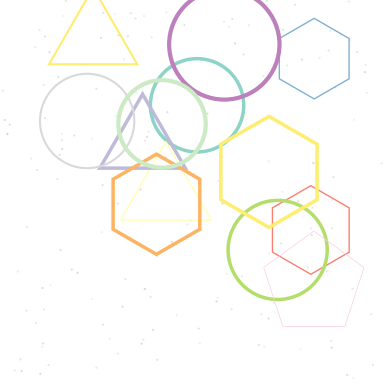[{"shape": "circle", "thickness": 2.5, "radius": 0.61, "center": [0.512, 0.726]}, {"shape": "triangle", "thickness": 1, "radius": 0.68, "center": [0.431, 0.496]}, {"shape": "triangle", "thickness": 2.5, "radius": 0.64, "center": [0.37, 0.627]}, {"shape": "hexagon", "thickness": 1, "radius": 0.58, "center": [0.807, 0.403]}, {"shape": "hexagon", "thickness": 1, "radius": 0.52, "center": [0.816, 0.848]}, {"shape": "hexagon", "thickness": 2.5, "radius": 0.65, "center": [0.406, 0.469]}, {"shape": "circle", "thickness": 2.5, "radius": 0.64, "center": [0.721, 0.351]}, {"shape": "pentagon", "thickness": 0.5, "radius": 0.68, "center": [0.815, 0.263]}, {"shape": "circle", "thickness": 1.5, "radius": 0.61, "center": [0.226, 0.686]}, {"shape": "circle", "thickness": 3, "radius": 0.72, "center": [0.583, 0.885]}, {"shape": "circle", "thickness": 3, "radius": 0.57, "center": [0.421, 0.678]}, {"shape": "triangle", "thickness": 1.5, "radius": 0.66, "center": [0.242, 0.899]}, {"shape": "hexagon", "thickness": 2.5, "radius": 0.72, "center": [0.699, 0.553]}]